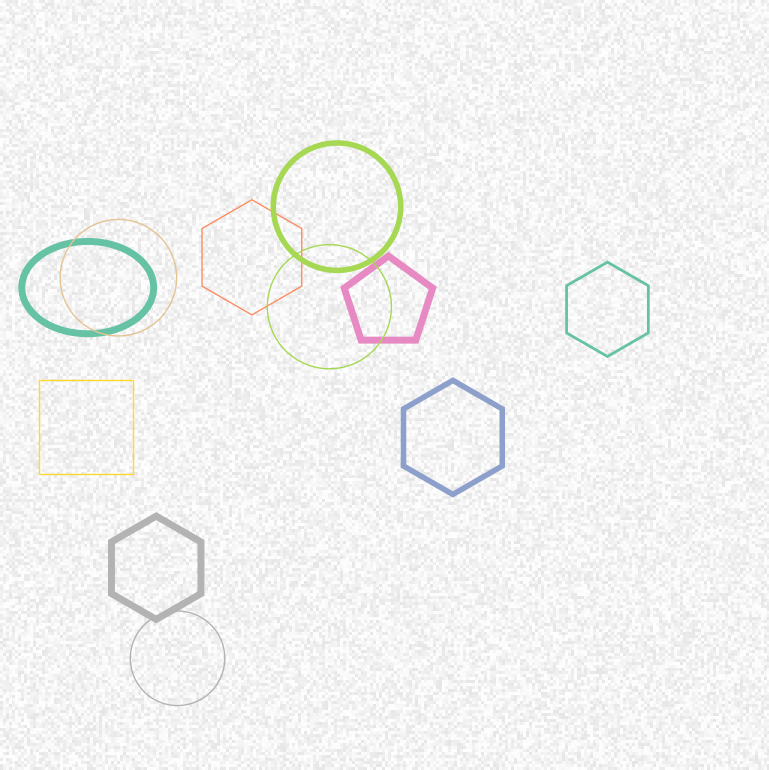[{"shape": "oval", "thickness": 2.5, "radius": 0.43, "center": [0.114, 0.626]}, {"shape": "hexagon", "thickness": 1, "radius": 0.31, "center": [0.789, 0.598]}, {"shape": "hexagon", "thickness": 0.5, "radius": 0.37, "center": [0.327, 0.666]}, {"shape": "hexagon", "thickness": 2, "radius": 0.37, "center": [0.588, 0.432]}, {"shape": "pentagon", "thickness": 2.5, "radius": 0.3, "center": [0.505, 0.607]}, {"shape": "circle", "thickness": 2, "radius": 0.41, "center": [0.438, 0.732]}, {"shape": "circle", "thickness": 0.5, "radius": 0.4, "center": [0.428, 0.602]}, {"shape": "square", "thickness": 0.5, "radius": 0.31, "center": [0.112, 0.446]}, {"shape": "circle", "thickness": 0.5, "radius": 0.38, "center": [0.154, 0.639]}, {"shape": "circle", "thickness": 0.5, "radius": 0.31, "center": [0.231, 0.145]}, {"shape": "hexagon", "thickness": 2.5, "radius": 0.34, "center": [0.203, 0.263]}]